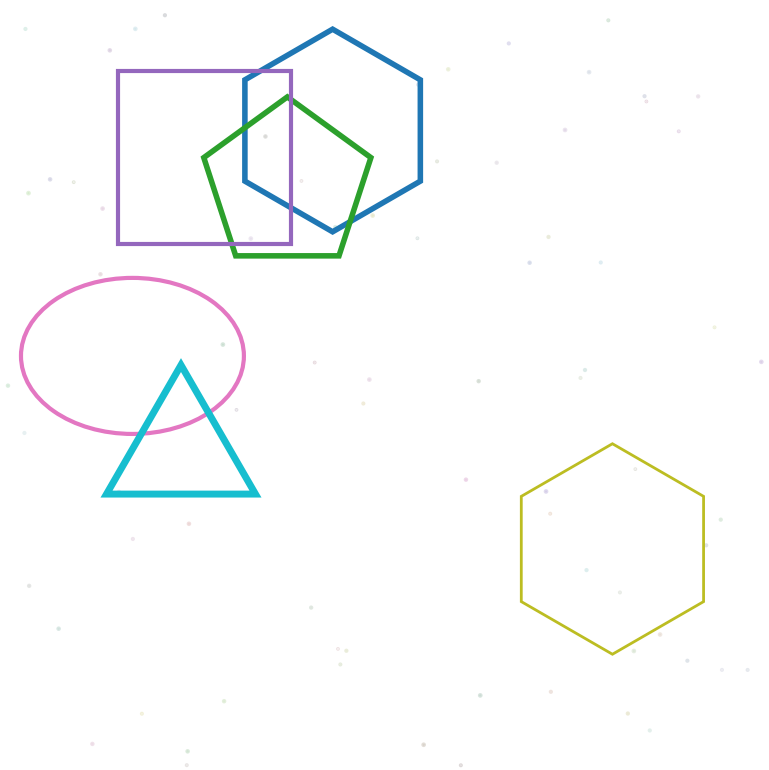[{"shape": "hexagon", "thickness": 2, "radius": 0.66, "center": [0.432, 0.831]}, {"shape": "pentagon", "thickness": 2, "radius": 0.57, "center": [0.373, 0.76]}, {"shape": "square", "thickness": 1.5, "radius": 0.56, "center": [0.265, 0.796]}, {"shape": "oval", "thickness": 1.5, "radius": 0.72, "center": [0.172, 0.538]}, {"shape": "hexagon", "thickness": 1, "radius": 0.68, "center": [0.795, 0.287]}, {"shape": "triangle", "thickness": 2.5, "radius": 0.56, "center": [0.235, 0.414]}]